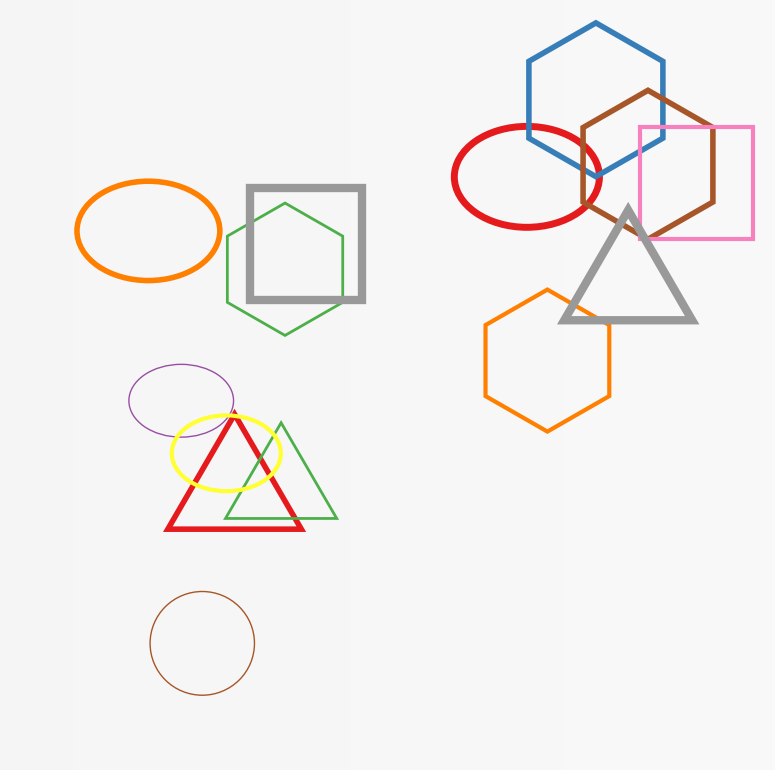[{"shape": "triangle", "thickness": 2, "radius": 0.5, "center": [0.303, 0.362]}, {"shape": "oval", "thickness": 2.5, "radius": 0.47, "center": [0.68, 0.77]}, {"shape": "hexagon", "thickness": 2, "radius": 0.5, "center": [0.769, 0.87]}, {"shape": "hexagon", "thickness": 1, "radius": 0.43, "center": [0.368, 0.65]}, {"shape": "triangle", "thickness": 1, "radius": 0.41, "center": [0.363, 0.368]}, {"shape": "oval", "thickness": 0.5, "radius": 0.34, "center": [0.234, 0.48]}, {"shape": "oval", "thickness": 2, "radius": 0.46, "center": [0.191, 0.7]}, {"shape": "hexagon", "thickness": 1.5, "radius": 0.46, "center": [0.706, 0.532]}, {"shape": "oval", "thickness": 1.5, "radius": 0.35, "center": [0.292, 0.411]}, {"shape": "circle", "thickness": 0.5, "radius": 0.34, "center": [0.261, 0.164]}, {"shape": "hexagon", "thickness": 2, "radius": 0.48, "center": [0.836, 0.786]}, {"shape": "square", "thickness": 1.5, "radius": 0.36, "center": [0.899, 0.762]}, {"shape": "triangle", "thickness": 3, "radius": 0.48, "center": [0.811, 0.632]}, {"shape": "square", "thickness": 3, "radius": 0.36, "center": [0.395, 0.683]}]